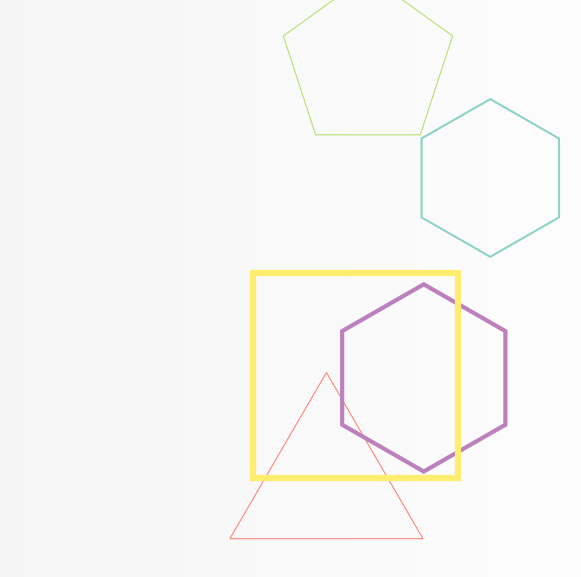[{"shape": "hexagon", "thickness": 1, "radius": 0.68, "center": [0.843, 0.691]}, {"shape": "triangle", "thickness": 0.5, "radius": 0.96, "center": [0.562, 0.162]}, {"shape": "pentagon", "thickness": 0.5, "radius": 0.77, "center": [0.633, 0.89]}, {"shape": "hexagon", "thickness": 2, "radius": 0.81, "center": [0.729, 0.345]}, {"shape": "square", "thickness": 3, "radius": 0.89, "center": [0.612, 0.349]}]